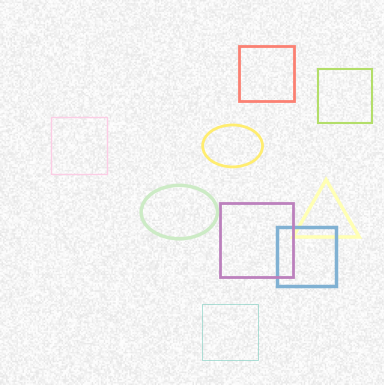[{"shape": "square", "thickness": 0.5, "radius": 0.37, "center": [0.597, 0.138]}, {"shape": "triangle", "thickness": 2.5, "radius": 0.5, "center": [0.847, 0.434]}, {"shape": "square", "thickness": 2, "radius": 0.36, "center": [0.693, 0.809]}, {"shape": "square", "thickness": 2.5, "radius": 0.38, "center": [0.795, 0.334]}, {"shape": "square", "thickness": 1.5, "radius": 0.35, "center": [0.897, 0.751]}, {"shape": "square", "thickness": 1, "radius": 0.37, "center": [0.205, 0.623]}, {"shape": "square", "thickness": 2, "radius": 0.48, "center": [0.667, 0.376]}, {"shape": "oval", "thickness": 2.5, "radius": 0.5, "center": [0.466, 0.449]}, {"shape": "oval", "thickness": 2, "radius": 0.39, "center": [0.604, 0.621]}]